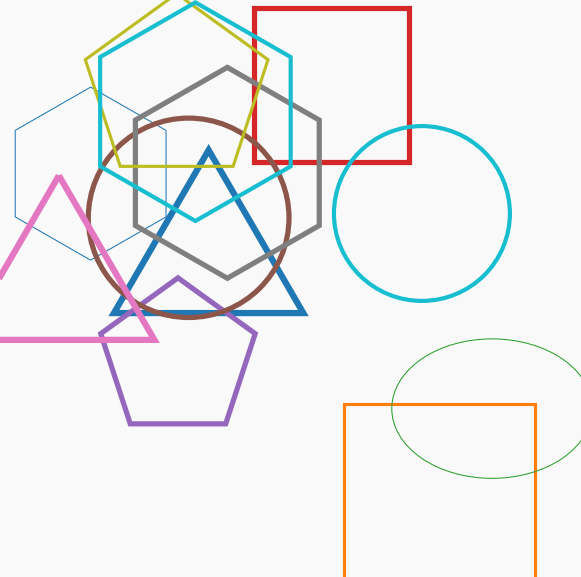[{"shape": "triangle", "thickness": 3, "radius": 0.94, "center": [0.359, 0.551]}, {"shape": "hexagon", "thickness": 0.5, "radius": 0.75, "center": [0.156, 0.698]}, {"shape": "square", "thickness": 1.5, "radius": 0.82, "center": [0.756, 0.134]}, {"shape": "oval", "thickness": 0.5, "radius": 0.86, "center": [0.846, 0.292]}, {"shape": "square", "thickness": 2.5, "radius": 0.67, "center": [0.57, 0.851]}, {"shape": "pentagon", "thickness": 2.5, "radius": 0.7, "center": [0.306, 0.378]}, {"shape": "circle", "thickness": 2.5, "radius": 0.86, "center": [0.325, 0.622]}, {"shape": "triangle", "thickness": 3, "radius": 0.95, "center": [0.101, 0.505]}, {"shape": "hexagon", "thickness": 2.5, "radius": 0.91, "center": [0.391, 0.7]}, {"shape": "pentagon", "thickness": 1.5, "radius": 0.83, "center": [0.304, 0.845]}, {"shape": "hexagon", "thickness": 2, "radius": 0.95, "center": [0.336, 0.806]}, {"shape": "circle", "thickness": 2, "radius": 0.76, "center": [0.726, 0.629]}]